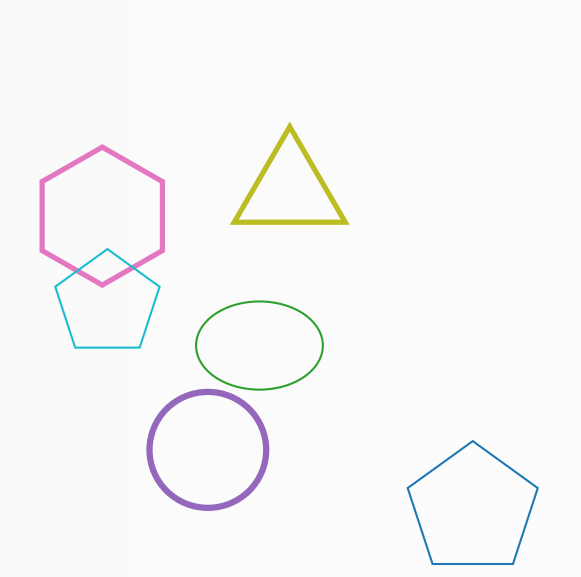[{"shape": "pentagon", "thickness": 1, "radius": 0.59, "center": [0.813, 0.118]}, {"shape": "oval", "thickness": 1, "radius": 0.55, "center": [0.446, 0.401]}, {"shape": "circle", "thickness": 3, "radius": 0.5, "center": [0.358, 0.22]}, {"shape": "hexagon", "thickness": 2.5, "radius": 0.6, "center": [0.176, 0.625]}, {"shape": "triangle", "thickness": 2.5, "radius": 0.55, "center": [0.499, 0.669]}, {"shape": "pentagon", "thickness": 1, "radius": 0.47, "center": [0.185, 0.473]}]